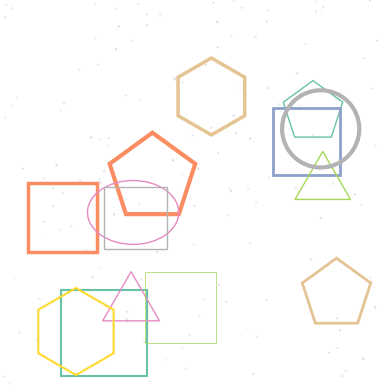[{"shape": "pentagon", "thickness": 1, "radius": 0.41, "center": [0.813, 0.71]}, {"shape": "square", "thickness": 1.5, "radius": 0.56, "center": [0.271, 0.135]}, {"shape": "square", "thickness": 2.5, "radius": 0.45, "center": [0.163, 0.435]}, {"shape": "pentagon", "thickness": 3, "radius": 0.58, "center": [0.396, 0.538]}, {"shape": "square", "thickness": 2, "radius": 0.43, "center": [0.796, 0.633]}, {"shape": "triangle", "thickness": 1, "radius": 0.43, "center": [0.34, 0.209]}, {"shape": "oval", "thickness": 1, "radius": 0.59, "center": [0.346, 0.448]}, {"shape": "triangle", "thickness": 1, "radius": 0.42, "center": [0.838, 0.524]}, {"shape": "square", "thickness": 0.5, "radius": 0.46, "center": [0.47, 0.201]}, {"shape": "hexagon", "thickness": 1.5, "radius": 0.57, "center": [0.197, 0.139]}, {"shape": "hexagon", "thickness": 2.5, "radius": 0.5, "center": [0.549, 0.749]}, {"shape": "pentagon", "thickness": 2, "radius": 0.47, "center": [0.874, 0.236]}, {"shape": "circle", "thickness": 3, "radius": 0.5, "center": [0.833, 0.665]}, {"shape": "square", "thickness": 1, "radius": 0.4, "center": [0.352, 0.433]}]